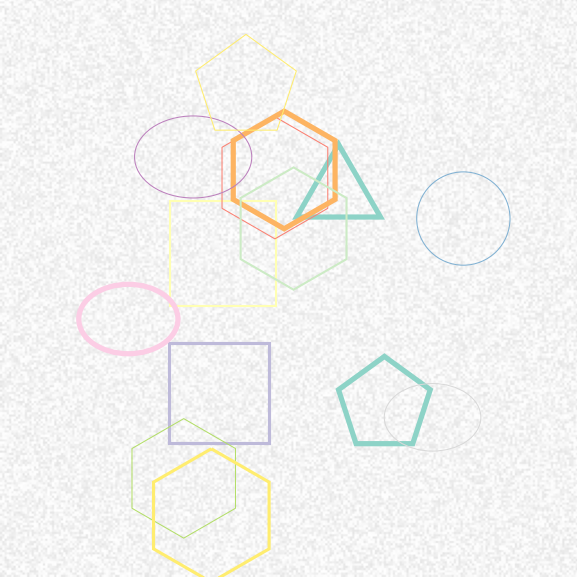[{"shape": "pentagon", "thickness": 2.5, "radius": 0.42, "center": [0.666, 0.298]}, {"shape": "triangle", "thickness": 2.5, "radius": 0.42, "center": [0.586, 0.665]}, {"shape": "square", "thickness": 1, "radius": 0.46, "center": [0.387, 0.56]}, {"shape": "square", "thickness": 1.5, "radius": 0.43, "center": [0.379, 0.319]}, {"shape": "hexagon", "thickness": 0.5, "radius": 0.53, "center": [0.476, 0.691]}, {"shape": "circle", "thickness": 0.5, "radius": 0.4, "center": [0.802, 0.621]}, {"shape": "hexagon", "thickness": 2.5, "radius": 0.51, "center": [0.492, 0.705]}, {"shape": "hexagon", "thickness": 0.5, "radius": 0.52, "center": [0.318, 0.171]}, {"shape": "oval", "thickness": 2.5, "radius": 0.43, "center": [0.222, 0.447]}, {"shape": "oval", "thickness": 0.5, "radius": 0.42, "center": [0.749, 0.277]}, {"shape": "oval", "thickness": 0.5, "radius": 0.51, "center": [0.334, 0.727]}, {"shape": "hexagon", "thickness": 1, "radius": 0.53, "center": [0.508, 0.603]}, {"shape": "pentagon", "thickness": 0.5, "radius": 0.46, "center": [0.426, 0.848]}, {"shape": "hexagon", "thickness": 1.5, "radius": 0.58, "center": [0.366, 0.107]}]